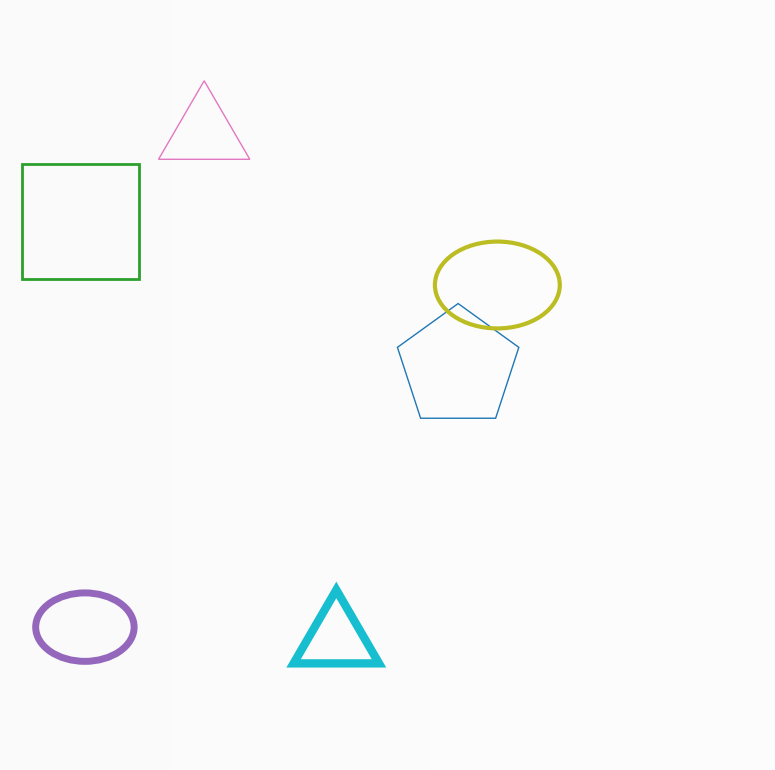[{"shape": "pentagon", "thickness": 0.5, "radius": 0.41, "center": [0.591, 0.523]}, {"shape": "square", "thickness": 1, "radius": 0.38, "center": [0.104, 0.712]}, {"shape": "oval", "thickness": 2.5, "radius": 0.32, "center": [0.11, 0.186]}, {"shape": "triangle", "thickness": 0.5, "radius": 0.34, "center": [0.263, 0.827]}, {"shape": "oval", "thickness": 1.5, "radius": 0.4, "center": [0.642, 0.63]}, {"shape": "triangle", "thickness": 3, "radius": 0.32, "center": [0.434, 0.17]}]